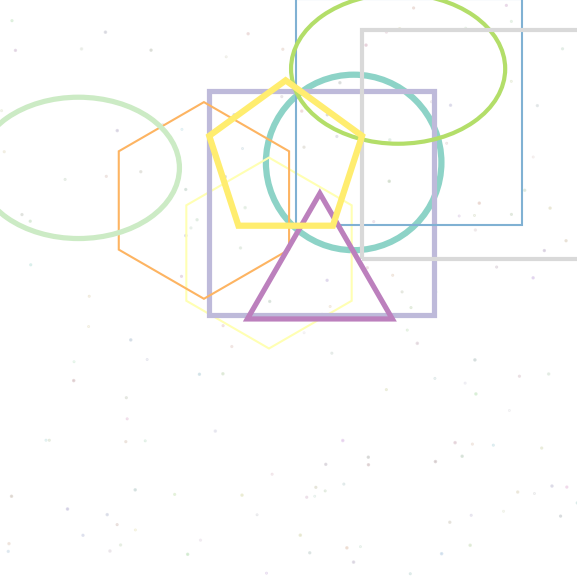[{"shape": "circle", "thickness": 3, "radius": 0.76, "center": [0.612, 0.718]}, {"shape": "hexagon", "thickness": 1, "radius": 0.83, "center": [0.466, 0.561]}, {"shape": "square", "thickness": 2.5, "radius": 0.97, "center": [0.557, 0.647]}, {"shape": "square", "thickness": 1, "radius": 0.98, "center": [0.708, 0.805]}, {"shape": "hexagon", "thickness": 1, "radius": 0.85, "center": [0.353, 0.652]}, {"shape": "oval", "thickness": 2, "radius": 0.93, "center": [0.689, 0.88]}, {"shape": "square", "thickness": 2, "radius": 0.99, "center": [0.825, 0.749]}, {"shape": "triangle", "thickness": 2.5, "radius": 0.72, "center": [0.554, 0.519]}, {"shape": "oval", "thickness": 2.5, "radius": 0.87, "center": [0.136, 0.708]}, {"shape": "pentagon", "thickness": 3, "radius": 0.7, "center": [0.495, 0.721]}]